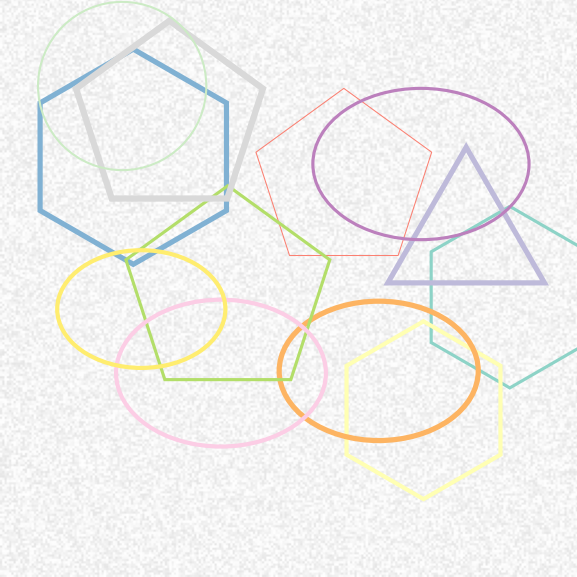[{"shape": "hexagon", "thickness": 1.5, "radius": 0.79, "center": [0.883, 0.485]}, {"shape": "hexagon", "thickness": 2, "radius": 0.77, "center": [0.733, 0.289]}, {"shape": "triangle", "thickness": 2.5, "radius": 0.78, "center": [0.807, 0.588]}, {"shape": "pentagon", "thickness": 0.5, "radius": 0.8, "center": [0.595, 0.686]}, {"shape": "hexagon", "thickness": 2.5, "radius": 0.93, "center": [0.231, 0.728]}, {"shape": "oval", "thickness": 2.5, "radius": 0.86, "center": [0.656, 0.357]}, {"shape": "pentagon", "thickness": 1.5, "radius": 0.93, "center": [0.395, 0.492]}, {"shape": "oval", "thickness": 2, "radius": 0.91, "center": [0.383, 0.353]}, {"shape": "pentagon", "thickness": 3, "radius": 0.85, "center": [0.293, 0.793]}, {"shape": "oval", "thickness": 1.5, "radius": 0.94, "center": [0.729, 0.715]}, {"shape": "circle", "thickness": 1, "radius": 0.73, "center": [0.212, 0.85]}, {"shape": "oval", "thickness": 2, "radius": 0.73, "center": [0.245, 0.464]}]